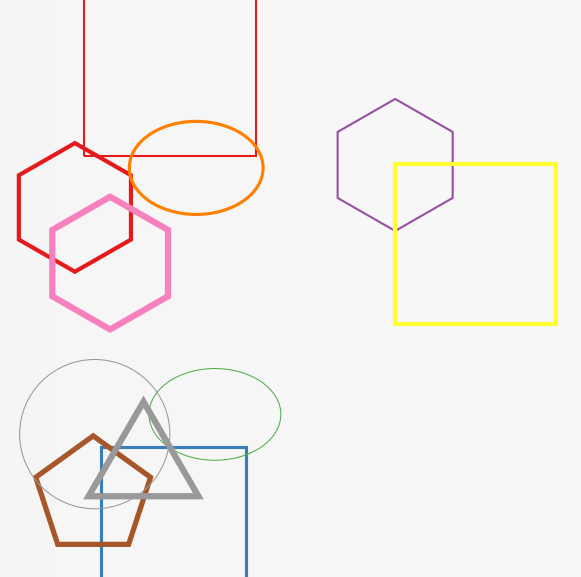[{"shape": "square", "thickness": 1, "radius": 0.74, "center": [0.292, 0.878]}, {"shape": "hexagon", "thickness": 2, "radius": 0.56, "center": [0.129, 0.64]}, {"shape": "square", "thickness": 1.5, "radius": 0.62, "center": [0.298, 0.1]}, {"shape": "oval", "thickness": 0.5, "radius": 0.57, "center": [0.37, 0.282]}, {"shape": "hexagon", "thickness": 1, "radius": 0.57, "center": [0.68, 0.714]}, {"shape": "oval", "thickness": 1.5, "radius": 0.58, "center": [0.338, 0.708]}, {"shape": "square", "thickness": 2, "radius": 0.69, "center": [0.818, 0.577]}, {"shape": "pentagon", "thickness": 2.5, "radius": 0.52, "center": [0.16, 0.141]}, {"shape": "hexagon", "thickness": 3, "radius": 0.57, "center": [0.189, 0.544]}, {"shape": "circle", "thickness": 0.5, "radius": 0.65, "center": [0.163, 0.247]}, {"shape": "triangle", "thickness": 3, "radius": 0.55, "center": [0.247, 0.194]}]